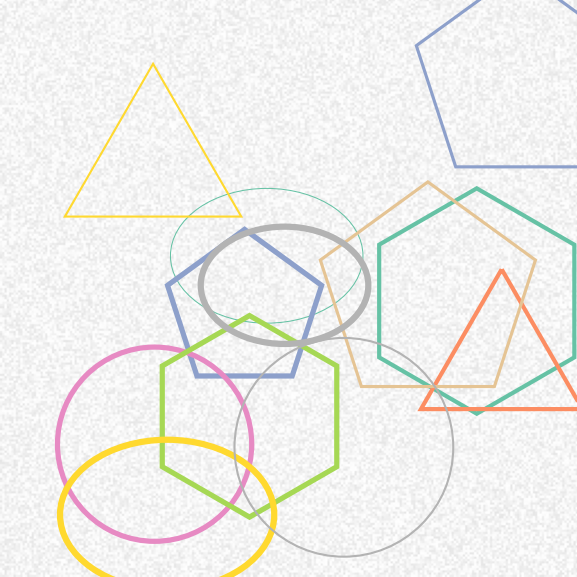[{"shape": "hexagon", "thickness": 2, "radius": 0.98, "center": [0.826, 0.478]}, {"shape": "oval", "thickness": 0.5, "radius": 0.83, "center": [0.462, 0.556]}, {"shape": "triangle", "thickness": 2, "radius": 0.81, "center": [0.869, 0.371]}, {"shape": "pentagon", "thickness": 1.5, "radius": 0.94, "center": [0.899, 0.862]}, {"shape": "pentagon", "thickness": 2.5, "radius": 0.7, "center": [0.424, 0.462]}, {"shape": "circle", "thickness": 2.5, "radius": 0.84, "center": [0.268, 0.23]}, {"shape": "hexagon", "thickness": 2.5, "radius": 0.87, "center": [0.432, 0.278]}, {"shape": "oval", "thickness": 3, "radius": 0.93, "center": [0.289, 0.108]}, {"shape": "triangle", "thickness": 1, "radius": 0.88, "center": [0.265, 0.712]}, {"shape": "pentagon", "thickness": 1.5, "radius": 0.98, "center": [0.741, 0.488]}, {"shape": "circle", "thickness": 1, "radius": 0.95, "center": [0.595, 0.225]}, {"shape": "oval", "thickness": 3, "radius": 0.73, "center": [0.493, 0.505]}]